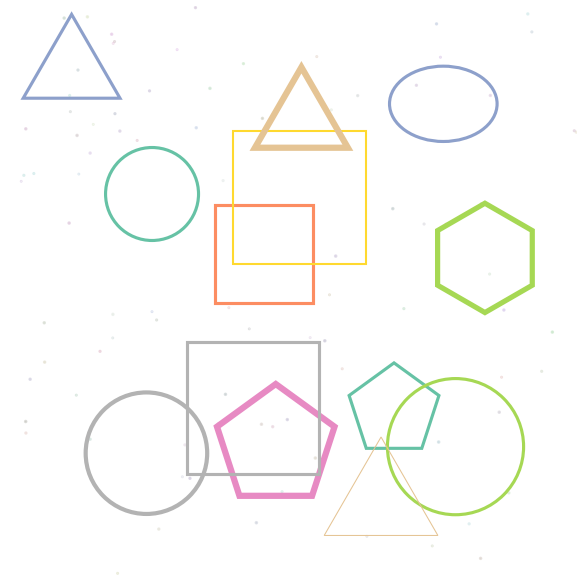[{"shape": "pentagon", "thickness": 1.5, "radius": 0.41, "center": [0.682, 0.289]}, {"shape": "circle", "thickness": 1.5, "radius": 0.4, "center": [0.263, 0.663]}, {"shape": "square", "thickness": 1.5, "radius": 0.43, "center": [0.457, 0.559]}, {"shape": "triangle", "thickness": 1.5, "radius": 0.48, "center": [0.124, 0.877]}, {"shape": "oval", "thickness": 1.5, "radius": 0.47, "center": [0.768, 0.819]}, {"shape": "pentagon", "thickness": 3, "radius": 0.54, "center": [0.478, 0.227]}, {"shape": "circle", "thickness": 1.5, "radius": 0.59, "center": [0.789, 0.226]}, {"shape": "hexagon", "thickness": 2.5, "radius": 0.47, "center": [0.84, 0.553]}, {"shape": "square", "thickness": 1, "radius": 0.58, "center": [0.518, 0.657]}, {"shape": "triangle", "thickness": 3, "radius": 0.46, "center": [0.522, 0.79]}, {"shape": "triangle", "thickness": 0.5, "radius": 0.57, "center": [0.66, 0.129]}, {"shape": "circle", "thickness": 2, "radius": 0.53, "center": [0.254, 0.214]}, {"shape": "square", "thickness": 1.5, "radius": 0.57, "center": [0.439, 0.293]}]